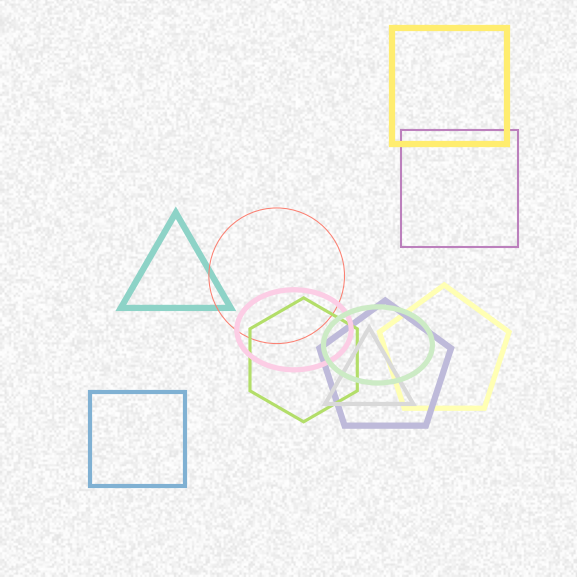[{"shape": "triangle", "thickness": 3, "radius": 0.55, "center": [0.304, 0.521]}, {"shape": "pentagon", "thickness": 2.5, "radius": 0.59, "center": [0.769, 0.388]}, {"shape": "pentagon", "thickness": 3, "radius": 0.6, "center": [0.667, 0.359]}, {"shape": "circle", "thickness": 0.5, "radius": 0.59, "center": [0.479, 0.522]}, {"shape": "square", "thickness": 2, "radius": 0.41, "center": [0.238, 0.239]}, {"shape": "hexagon", "thickness": 1.5, "radius": 0.54, "center": [0.526, 0.376]}, {"shape": "oval", "thickness": 2.5, "radius": 0.5, "center": [0.509, 0.428]}, {"shape": "triangle", "thickness": 2, "radius": 0.44, "center": [0.639, 0.344]}, {"shape": "square", "thickness": 1, "radius": 0.51, "center": [0.796, 0.672]}, {"shape": "oval", "thickness": 2.5, "radius": 0.47, "center": [0.654, 0.402]}, {"shape": "square", "thickness": 3, "radius": 0.5, "center": [0.779, 0.85]}]